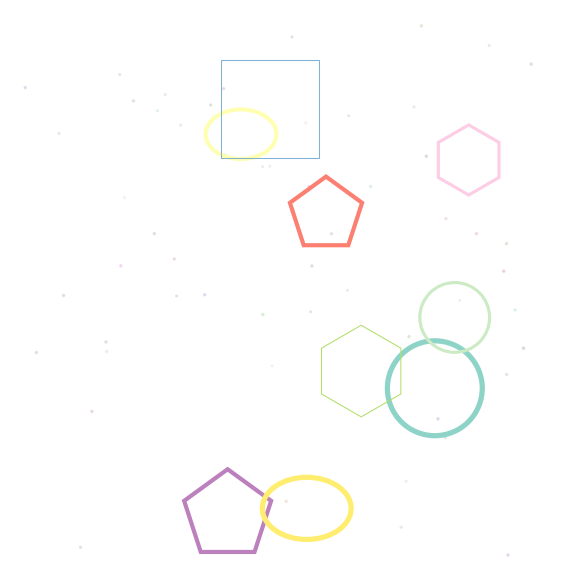[{"shape": "circle", "thickness": 2.5, "radius": 0.41, "center": [0.753, 0.327]}, {"shape": "oval", "thickness": 2, "radius": 0.31, "center": [0.417, 0.767]}, {"shape": "pentagon", "thickness": 2, "radius": 0.33, "center": [0.565, 0.628]}, {"shape": "square", "thickness": 0.5, "radius": 0.43, "center": [0.468, 0.811]}, {"shape": "hexagon", "thickness": 0.5, "radius": 0.4, "center": [0.625, 0.357]}, {"shape": "hexagon", "thickness": 1.5, "radius": 0.3, "center": [0.812, 0.722]}, {"shape": "pentagon", "thickness": 2, "radius": 0.4, "center": [0.394, 0.107]}, {"shape": "circle", "thickness": 1.5, "radius": 0.3, "center": [0.787, 0.449]}, {"shape": "oval", "thickness": 2.5, "radius": 0.38, "center": [0.531, 0.119]}]